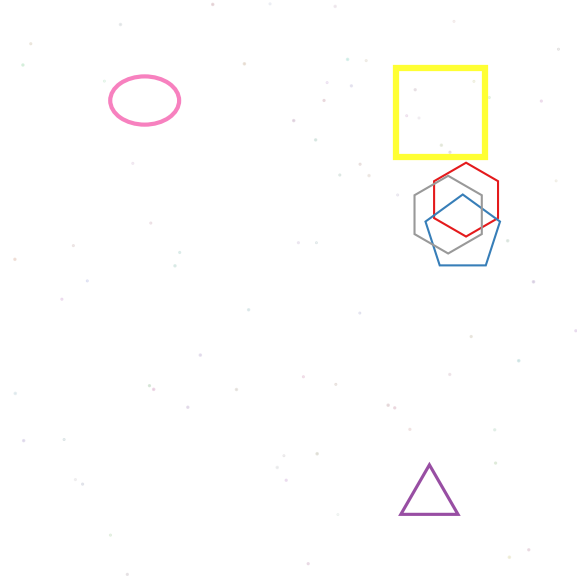[{"shape": "hexagon", "thickness": 1, "radius": 0.32, "center": [0.807, 0.653]}, {"shape": "pentagon", "thickness": 1, "radius": 0.34, "center": [0.801, 0.594]}, {"shape": "triangle", "thickness": 1.5, "radius": 0.29, "center": [0.744, 0.137]}, {"shape": "square", "thickness": 3, "radius": 0.38, "center": [0.762, 0.804]}, {"shape": "oval", "thickness": 2, "radius": 0.3, "center": [0.251, 0.825]}, {"shape": "hexagon", "thickness": 1, "radius": 0.34, "center": [0.776, 0.627]}]